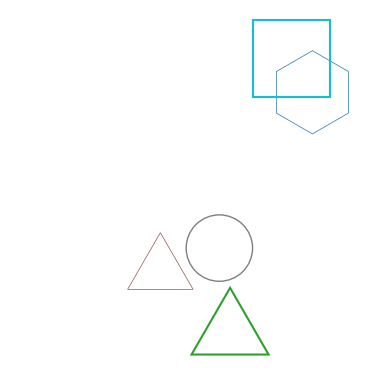[{"shape": "hexagon", "thickness": 0.5, "radius": 0.54, "center": [0.811, 0.76]}, {"shape": "triangle", "thickness": 1.5, "radius": 0.58, "center": [0.598, 0.137]}, {"shape": "triangle", "thickness": 0.5, "radius": 0.49, "center": [0.417, 0.298]}, {"shape": "circle", "thickness": 1, "radius": 0.43, "center": [0.57, 0.356]}, {"shape": "square", "thickness": 1.5, "radius": 0.5, "center": [0.757, 0.849]}]